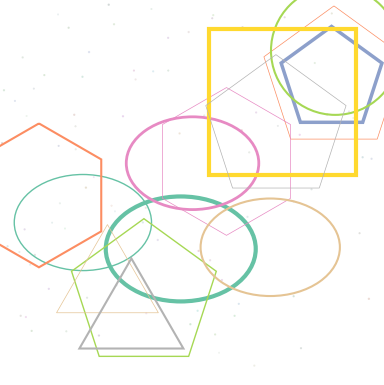[{"shape": "oval", "thickness": 3, "radius": 0.97, "center": [0.469, 0.353]}, {"shape": "oval", "thickness": 1, "radius": 0.89, "center": [0.215, 0.422]}, {"shape": "hexagon", "thickness": 1.5, "radius": 0.93, "center": [0.101, 0.493]}, {"shape": "pentagon", "thickness": 0.5, "radius": 0.96, "center": [0.867, 0.793]}, {"shape": "pentagon", "thickness": 2.5, "radius": 0.69, "center": [0.861, 0.794]}, {"shape": "hexagon", "thickness": 0.5, "radius": 0.96, "center": [0.588, 0.581]}, {"shape": "oval", "thickness": 2, "radius": 0.86, "center": [0.5, 0.576]}, {"shape": "pentagon", "thickness": 1, "radius": 0.99, "center": [0.374, 0.234]}, {"shape": "circle", "thickness": 1.5, "radius": 0.83, "center": [0.871, 0.869]}, {"shape": "square", "thickness": 3, "radius": 0.95, "center": [0.734, 0.735]}, {"shape": "oval", "thickness": 1.5, "radius": 0.9, "center": [0.702, 0.358]}, {"shape": "triangle", "thickness": 0.5, "radius": 0.76, "center": [0.279, 0.264]}, {"shape": "triangle", "thickness": 1.5, "radius": 0.78, "center": [0.341, 0.173]}, {"shape": "pentagon", "thickness": 0.5, "radius": 0.96, "center": [0.717, 0.667]}]